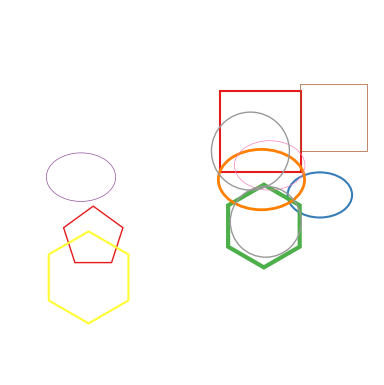[{"shape": "square", "thickness": 1.5, "radius": 0.53, "center": [0.677, 0.658]}, {"shape": "pentagon", "thickness": 1, "radius": 0.41, "center": [0.242, 0.383]}, {"shape": "oval", "thickness": 1.5, "radius": 0.42, "center": [0.831, 0.494]}, {"shape": "hexagon", "thickness": 3, "radius": 0.54, "center": [0.685, 0.413]}, {"shape": "oval", "thickness": 0.5, "radius": 0.45, "center": [0.21, 0.54]}, {"shape": "oval", "thickness": 2, "radius": 0.56, "center": [0.679, 0.534]}, {"shape": "hexagon", "thickness": 1.5, "radius": 0.6, "center": [0.23, 0.279]}, {"shape": "square", "thickness": 0.5, "radius": 0.44, "center": [0.867, 0.696]}, {"shape": "oval", "thickness": 0.5, "radius": 0.46, "center": [0.7, 0.57]}, {"shape": "circle", "thickness": 1, "radius": 0.46, "center": [0.69, 0.424]}, {"shape": "circle", "thickness": 1, "radius": 0.51, "center": [0.65, 0.608]}]